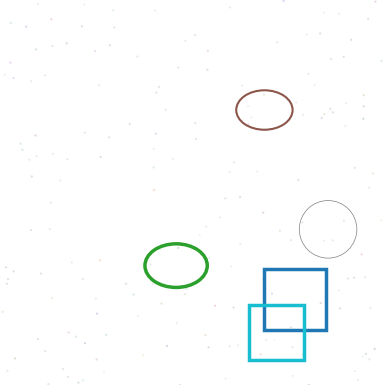[{"shape": "square", "thickness": 2.5, "radius": 0.4, "center": [0.767, 0.222]}, {"shape": "oval", "thickness": 2.5, "radius": 0.4, "center": [0.457, 0.31]}, {"shape": "oval", "thickness": 1.5, "radius": 0.37, "center": [0.687, 0.714]}, {"shape": "circle", "thickness": 0.5, "radius": 0.37, "center": [0.852, 0.404]}, {"shape": "square", "thickness": 2.5, "radius": 0.35, "center": [0.718, 0.137]}]